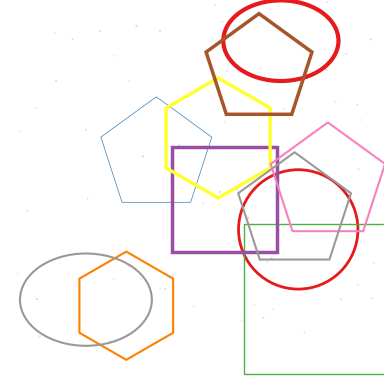[{"shape": "circle", "thickness": 2, "radius": 0.78, "center": [0.775, 0.404]}, {"shape": "oval", "thickness": 3, "radius": 0.75, "center": [0.73, 0.894]}, {"shape": "pentagon", "thickness": 0.5, "radius": 0.76, "center": [0.406, 0.597]}, {"shape": "square", "thickness": 1, "radius": 0.97, "center": [0.829, 0.223]}, {"shape": "square", "thickness": 2.5, "radius": 0.69, "center": [0.584, 0.482]}, {"shape": "hexagon", "thickness": 1.5, "radius": 0.7, "center": [0.328, 0.206]}, {"shape": "hexagon", "thickness": 2.5, "radius": 0.78, "center": [0.567, 0.642]}, {"shape": "pentagon", "thickness": 2.5, "radius": 0.72, "center": [0.673, 0.82]}, {"shape": "pentagon", "thickness": 1.5, "radius": 0.78, "center": [0.852, 0.526]}, {"shape": "pentagon", "thickness": 1.5, "radius": 0.77, "center": [0.765, 0.45]}, {"shape": "oval", "thickness": 1.5, "radius": 0.86, "center": [0.223, 0.222]}]